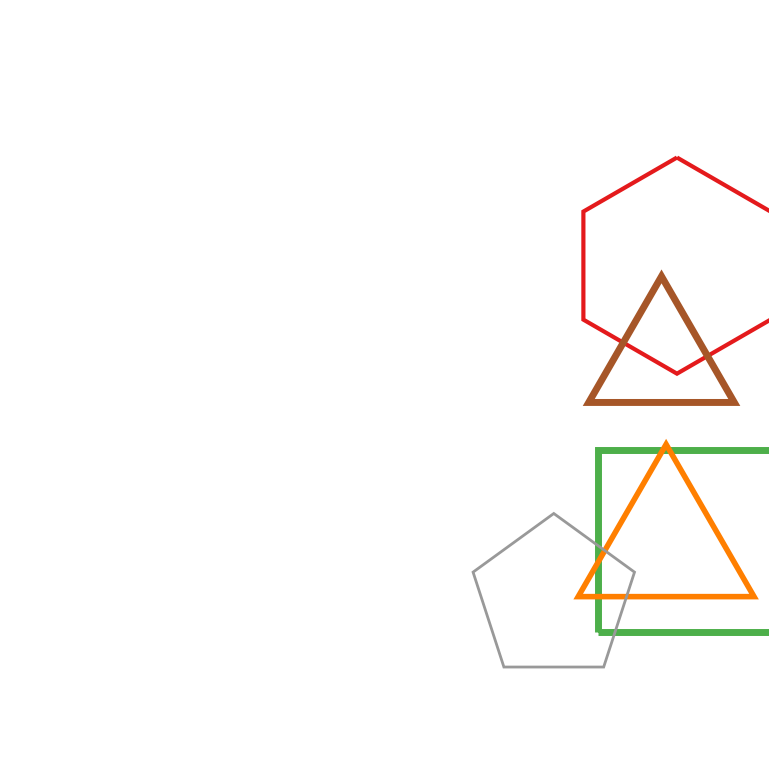[{"shape": "hexagon", "thickness": 1.5, "radius": 0.7, "center": [0.879, 0.655]}, {"shape": "square", "thickness": 2.5, "radius": 0.59, "center": [0.894, 0.297]}, {"shape": "triangle", "thickness": 2, "radius": 0.66, "center": [0.865, 0.291]}, {"shape": "triangle", "thickness": 2.5, "radius": 0.55, "center": [0.859, 0.532]}, {"shape": "pentagon", "thickness": 1, "radius": 0.55, "center": [0.719, 0.223]}]